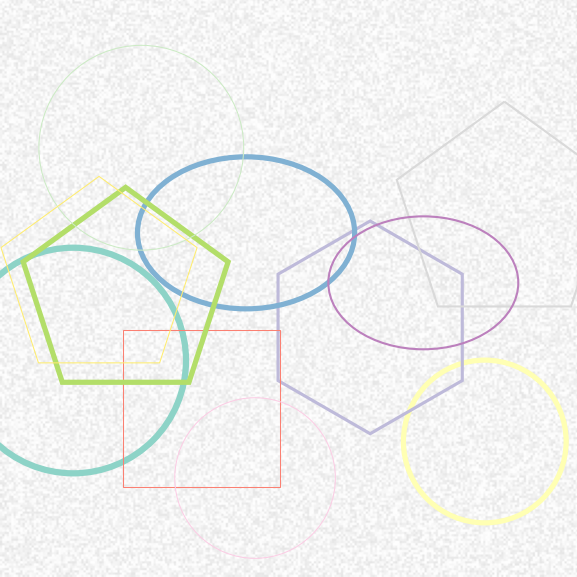[{"shape": "circle", "thickness": 3, "radius": 0.98, "center": [0.127, 0.375]}, {"shape": "circle", "thickness": 2.5, "radius": 0.7, "center": [0.839, 0.235]}, {"shape": "hexagon", "thickness": 1.5, "radius": 0.92, "center": [0.641, 0.432]}, {"shape": "square", "thickness": 0.5, "radius": 0.68, "center": [0.349, 0.292]}, {"shape": "oval", "thickness": 2.5, "radius": 0.94, "center": [0.426, 0.596]}, {"shape": "pentagon", "thickness": 2.5, "radius": 0.93, "center": [0.218, 0.488]}, {"shape": "circle", "thickness": 0.5, "radius": 0.7, "center": [0.442, 0.171]}, {"shape": "pentagon", "thickness": 1, "radius": 0.98, "center": [0.873, 0.627]}, {"shape": "oval", "thickness": 1, "radius": 0.82, "center": [0.733, 0.509]}, {"shape": "circle", "thickness": 0.5, "radius": 0.89, "center": [0.245, 0.743]}, {"shape": "pentagon", "thickness": 0.5, "radius": 0.89, "center": [0.171, 0.515]}]